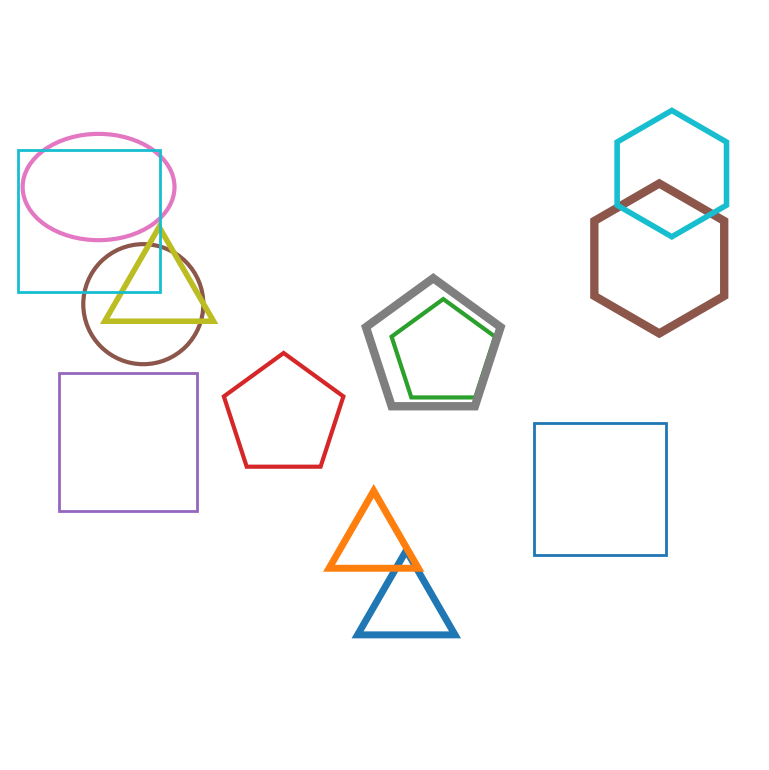[{"shape": "square", "thickness": 1, "radius": 0.43, "center": [0.779, 0.365]}, {"shape": "triangle", "thickness": 2.5, "radius": 0.37, "center": [0.528, 0.212]}, {"shape": "triangle", "thickness": 2.5, "radius": 0.33, "center": [0.485, 0.295]}, {"shape": "pentagon", "thickness": 1.5, "radius": 0.35, "center": [0.576, 0.541]}, {"shape": "pentagon", "thickness": 1.5, "radius": 0.41, "center": [0.368, 0.46]}, {"shape": "square", "thickness": 1, "radius": 0.45, "center": [0.166, 0.426]}, {"shape": "hexagon", "thickness": 3, "radius": 0.49, "center": [0.856, 0.664]}, {"shape": "circle", "thickness": 1.5, "radius": 0.39, "center": [0.186, 0.605]}, {"shape": "oval", "thickness": 1.5, "radius": 0.49, "center": [0.128, 0.757]}, {"shape": "pentagon", "thickness": 3, "radius": 0.46, "center": [0.563, 0.547]}, {"shape": "triangle", "thickness": 2, "radius": 0.41, "center": [0.207, 0.624]}, {"shape": "square", "thickness": 1, "radius": 0.46, "center": [0.115, 0.713]}, {"shape": "hexagon", "thickness": 2, "radius": 0.41, "center": [0.873, 0.775]}]